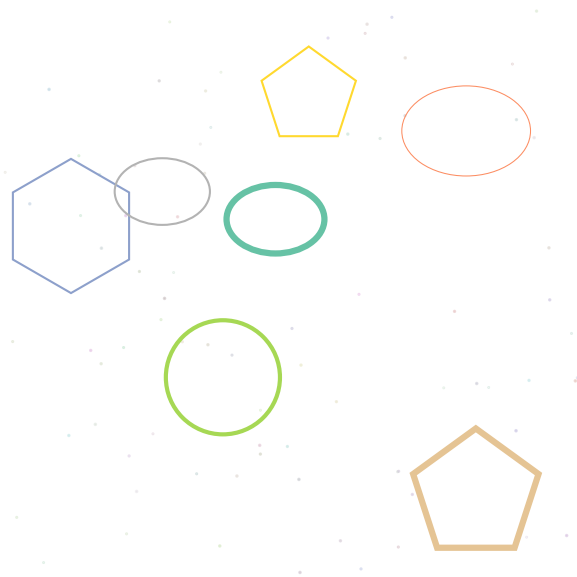[{"shape": "oval", "thickness": 3, "radius": 0.42, "center": [0.477, 0.62]}, {"shape": "oval", "thickness": 0.5, "radius": 0.56, "center": [0.807, 0.772]}, {"shape": "hexagon", "thickness": 1, "radius": 0.58, "center": [0.123, 0.608]}, {"shape": "circle", "thickness": 2, "radius": 0.49, "center": [0.386, 0.346]}, {"shape": "pentagon", "thickness": 1, "radius": 0.43, "center": [0.535, 0.833]}, {"shape": "pentagon", "thickness": 3, "radius": 0.57, "center": [0.824, 0.143]}, {"shape": "oval", "thickness": 1, "radius": 0.41, "center": [0.281, 0.667]}]